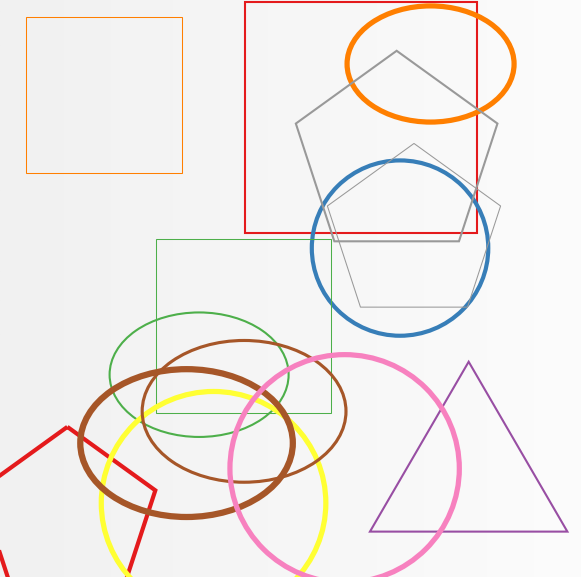[{"shape": "square", "thickness": 1, "radius": 1.0, "center": [0.622, 0.796]}, {"shape": "pentagon", "thickness": 2, "radius": 0.8, "center": [0.116, 0.101]}, {"shape": "circle", "thickness": 2, "radius": 0.76, "center": [0.688, 0.57]}, {"shape": "oval", "thickness": 1, "radius": 0.77, "center": [0.343, 0.35]}, {"shape": "square", "thickness": 0.5, "radius": 0.75, "center": [0.419, 0.434]}, {"shape": "triangle", "thickness": 1, "radius": 0.98, "center": [0.806, 0.177]}, {"shape": "oval", "thickness": 2.5, "radius": 0.72, "center": [0.741, 0.888]}, {"shape": "square", "thickness": 0.5, "radius": 0.67, "center": [0.179, 0.834]}, {"shape": "circle", "thickness": 2.5, "radius": 0.97, "center": [0.367, 0.128]}, {"shape": "oval", "thickness": 3, "radius": 0.91, "center": [0.321, 0.232]}, {"shape": "oval", "thickness": 1.5, "radius": 0.88, "center": [0.42, 0.287]}, {"shape": "circle", "thickness": 2.5, "radius": 0.99, "center": [0.593, 0.188]}, {"shape": "pentagon", "thickness": 1, "radius": 0.91, "center": [0.682, 0.729]}, {"shape": "pentagon", "thickness": 0.5, "radius": 0.78, "center": [0.712, 0.594]}]